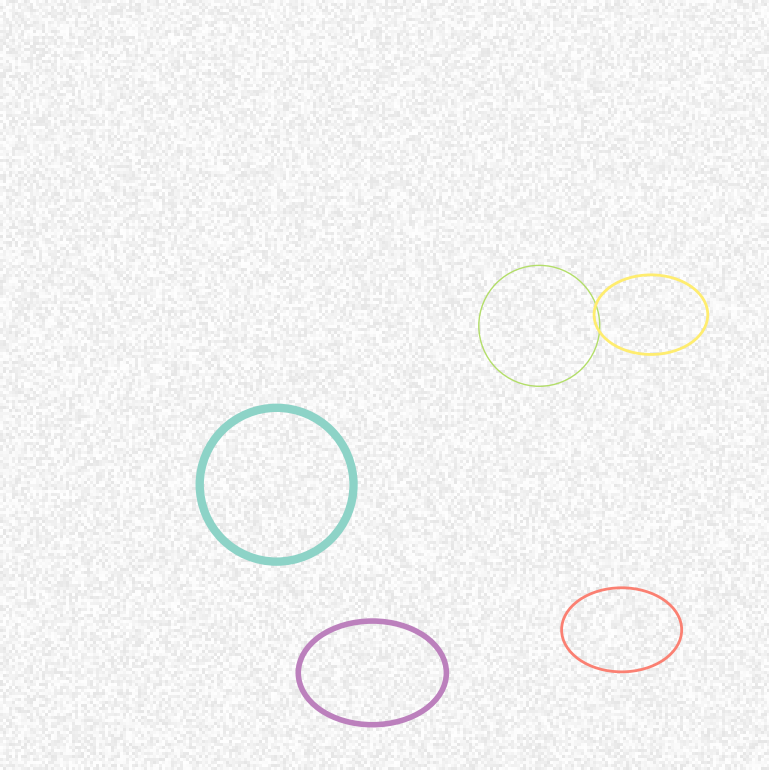[{"shape": "circle", "thickness": 3, "radius": 0.5, "center": [0.359, 0.37]}, {"shape": "oval", "thickness": 1, "radius": 0.39, "center": [0.807, 0.182]}, {"shape": "circle", "thickness": 0.5, "radius": 0.39, "center": [0.7, 0.577]}, {"shape": "oval", "thickness": 2, "radius": 0.48, "center": [0.484, 0.126]}, {"shape": "oval", "thickness": 1, "radius": 0.37, "center": [0.845, 0.591]}]